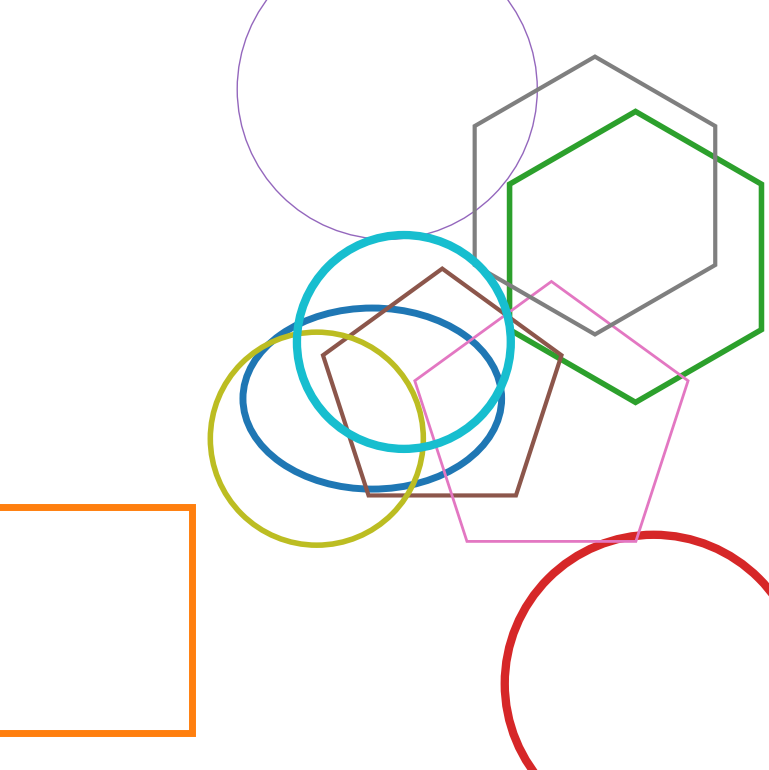[{"shape": "oval", "thickness": 2.5, "radius": 0.84, "center": [0.483, 0.482]}, {"shape": "square", "thickness": 2.5, "radius": 0.74, "center": [0.103, 0.195]}, {"shape": "hexagon", "thickness": 2, "radius": 0.94, "center": [0.825, 0.666]}, {"shape": "circle", "thickness": 3, "radius": 0.97, "center": [0.849, 0.112]}, {"shape": "circle", "thickness": 0.5, "radius": 0.97, "center": [0.503, 0.884]}, {"shape": "pentagon", "thickness": 1.5, "radius": 0.81, "center": [0.574, 0.488]}, {"shape": "pentagon", "thickness": 1, "radius": 0.93, "center": [0.716, 0.448]}, {"shape": "hexagon", "thickness": 1.5, "radius": 0.9, "center": [0.773, 0.746]}, {"shape": "circle", "thickness": 2, "radius": 0.69, "center": [0.411, 0.43]}, {"shape": "circle", "thickness": 3, "radius": 0.69, "center": [0.525, 0.556]}]